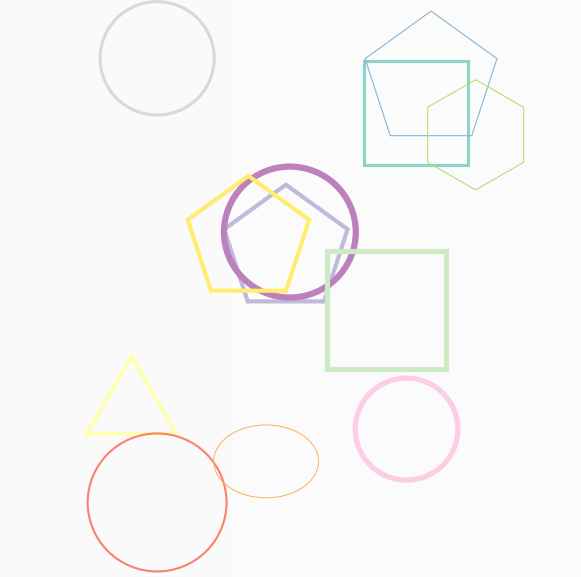[{"shape": "square", "thickness": 1.5, "radius": 0.45, "center": [0.715, 0.803]}, {"shape": "triangle", "thickness": 2, "radius": 0.45, "center": [0.227, 0.292]}, {"shape": "pentagon", "thickness": 2, "radius": 0.56, "center": [0.492, 0.568]}, {"shape": "circle", "thickness": 1, "radius": 0.6, "center": [0.27, 0.129]}, {"shape": "pentagon", "thickness": 0.5, "radius": 0.6, "center": [0.742, 0.861]}, {"shape": "oval", "thickness": 0.5, "radius": 0.45, "center": [0.458, 0.2]}, {"shape": "hexagon", "thickness": 0.5, "radius": 0.48, "center": [0.818, 0.766]}, {"shape": "circle", "thickness": 2.5, "radius": 0.44, "center": [0.699, 0.256]}, {"shape": "circle", "thickness": 1.5, "radius": 0.49, "center": [0.27, 0.898]}, {"shape": "circle", "thickness": 3, "radius": 0.57, "center": [0.499, 0.597]}, {"shape": "square", "thickness": 2.5, "radius": 0.51, "center": [0.665, 0.462]}, {"shape": "pentagon", "thickness": 2, "radius": 0.55, "center": [0.427, 0.585]}]